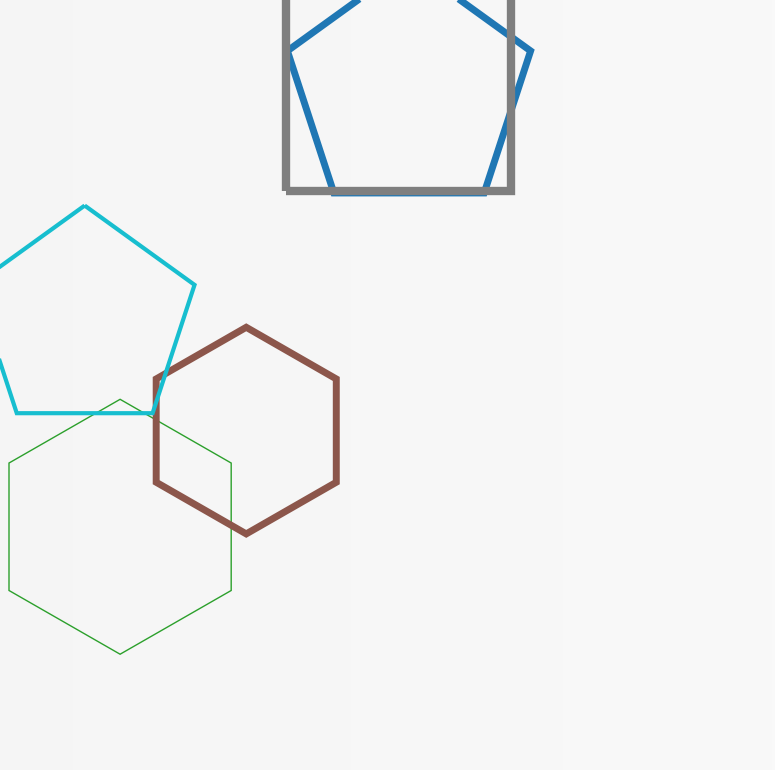[{"shape": "pentagon", "thickness": 2.5, "radius": 0.82, "center": [0.528, 0.883]}, {"shape": "hexagon", "thickness": 0.5, "radius": 0.83, "center": [0.155, 0.316]}, {"shape": "hexagon", "thickness": 2.5, "radius": 0.67, "center": [0.318, 0.441]}, {"shape": "square", "thickness": 3, "radius": 0.73, "center": [0.514, 0.897]}, {"shape": "pentagon", "thickness": 1.5, "radius": 0.75, "center": [0.109, 0.584]}]